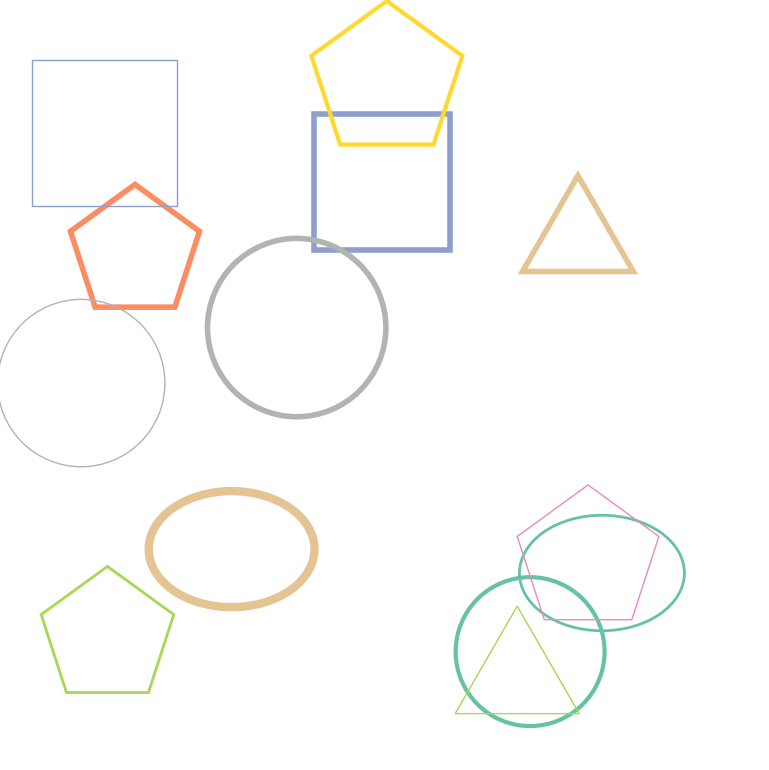[{"shape": "oval", "thickness": 1, "radius": 0.54, "center": [0.782, 0.256]}, {"shape": "circle", "thickness": 1.5, "radius": 0.48, "center": [0.688, 0.154]}, {"shape": "pentagon", "thickness": 2, "radius": 0.44, "center": [0.175, 0.672]}, {"shape": "square", "thickness": 2, "radius": 0.44, "center": [0.497, 0.764]}, {"shape": "square", "thickness": 0.5, "radius": 0.47, "center": [0.136, 0.827]}, {"shape": "pentagon", "thickness": 0.5, "radius": 0.48, "center": [0.764, 0.273]}, {"shape": "pentagon", "thickness": 1, "radius": 0.45, "center": [0.14, 0.174]}, {"shape": "triangle", "thickness": 0.5, "radius": 0.47, "center": [0.672, 0.12]}, {"shape": "pentagon", "thickness": 1.5, "radius": 0.52, "center": [0.502, 0.896]}, {"shape": "oval", "thickness": 3, "radius": 0.54, "center": [0.301, 0.287]}, {"shape": "triangle", "thickness": 2, "radius": 0.42, "center": [0.75, 0.689]}, {"shape": "circle", "thickness": 0.5, "radius": 0.54, "center": [0.105, 0.503]}, {"shape": "circle", "thickness": 2, "radius": 0.58, "center": [0.385, 0.575]}]